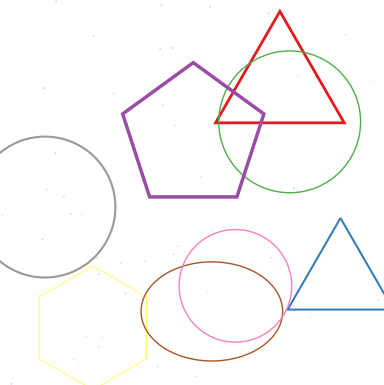[{"shape": "triangle", "thickness": 2, "radius": 0.96, "center": [0.727, 0.777]}, {"shape": "triangle", "thickness": 1.5, "radius": 0.79, "center": [0.884, 0.275]}, {"shape": "circle", "thickness": 1, "radius": 0.92, "center": [0.752, 0.684]}, {"shape": "pentagon", "thickness": 2.5, "radius": 0.96, "center": [0.502, 0.645]}, {"shape": "hexagon", "thickness": 0.5, "radius": 0.8, "center": [0.241, 0.148]}, {"shape": "oval", "thickness": 1, "radius": 0.92, "center": [0.55, 0.191]}, {"shape": "circle", "thickness": 1, "radius": 0.73, "center": [0.611, 0.258]}, {"shape": "circle", "thickness": 1.5, "radius": 0.92, "center": [0.117, 0.462]}]